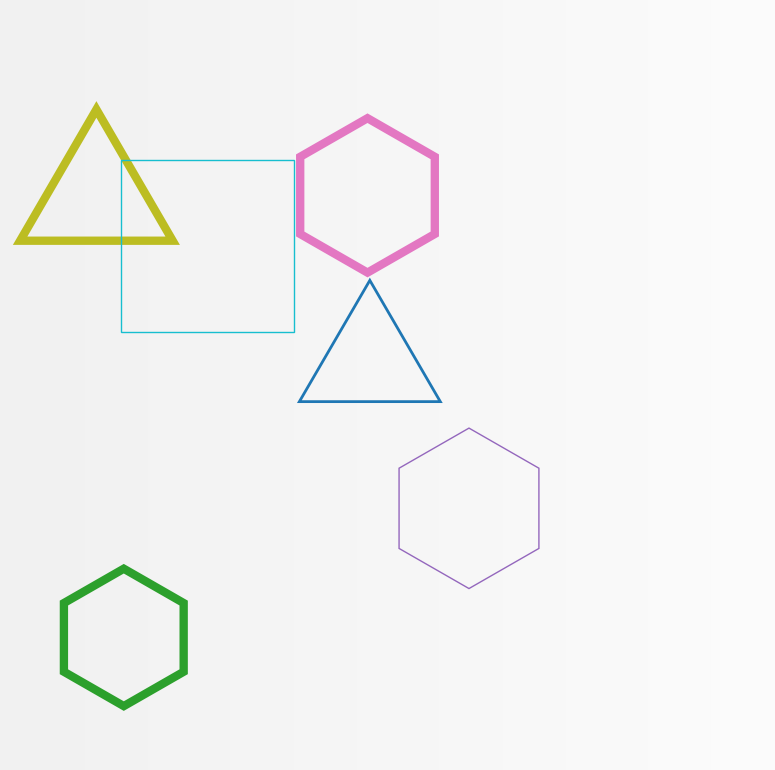[{"shape": "triangle", "thickness": 1, "radius": 0.52, "center": [0.477, 0.531]}, {"shape": "hexagon", "thickness": 3, "radius": 0.45, "center": [0.16, 0.172]}, {"shape": "hexagon", "thickness": 0.5, "radius": 0.52, "center": [0.605, 0.34]}, {"shape": "hexagon", "thickness": 3, "radius": 0.5, "center": [0.474, 0.746]}, {"shape": "triangle", "thickness": 3, "radius": 0.57, "center": [0.124, 0.744]}, {"shape": "square", "thickness": 0.5, "radius": 0.56, "center": [0.268, 0.681]}]